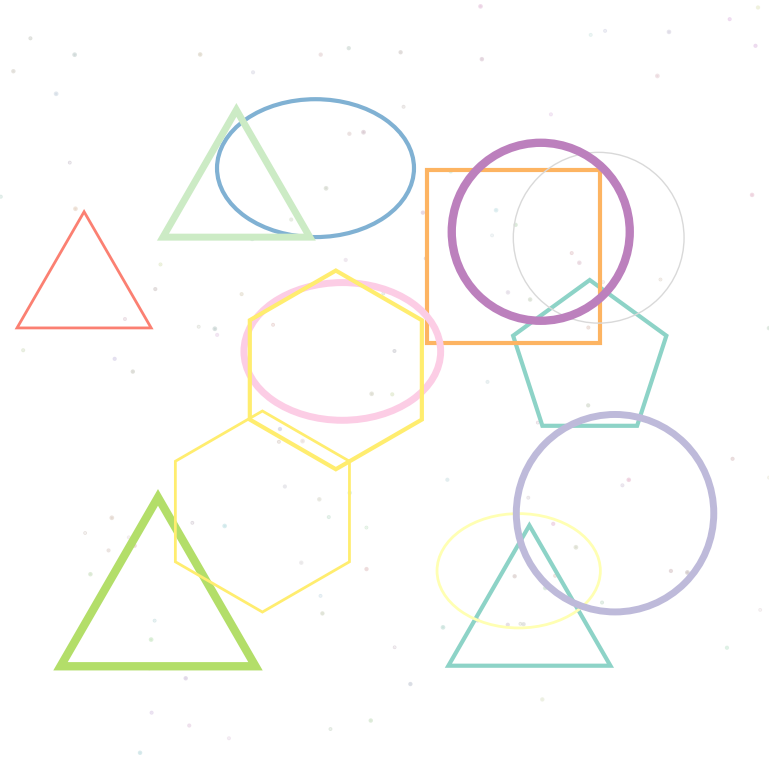[{"shape": "triangle", "thickness": 1.5, "radius": 0.61, "center": [0.688, 0.196]}, {"shape": "pentagon", "thickness": 1.5, "radius": 0.52, "center": [0.766, 0.532]}, {"shape": "oval", "thickness": 1, "radius": 0.53, "center": [0.674, 0.259]}, {"shape": "circle", "thickness": 2.5, "radius": 0.64, "center": [0.799, 0.334]}, {"shape": "triangle", "thickness": 1, "radius": 0.5, "center": [0.109, 0.624]}, {"shape": "oval", "thickness": 1.5, "radius": 0.64, "center": [0.41, 0.782]}, {"shape": "square", "thickness": 1.5, "radius": 0.56, "center": [0.666, 0.666]}, {"shape": "triangle", "thickness": 3, "radius": 0.73, "center": [0.205, 0.208]}, {"shape": "oval", "thickness": 2.5, "radius": 0.64, "center": [0.445, 0.544]}, {"shape": "circle", "thickness": 0.5, "radius": 0.55, "center": [0.778, 0.691]}, {"shape": "circle", "thickness": 3, "radius": 0.58, "center": [0.702, 0.699]}, {"shape": "triangle", "thickness": 2.5, "radius": 0.55, "center": [0.307, 0.747]}, {"shape": "hexagon", "thickness": 1.5, "radius": 0.64, "center": [0.436, 0.52]}, {"shape": "hexagon", "thickness": 1, "radius": 0.65, "center": [0.341, 0.336]}]